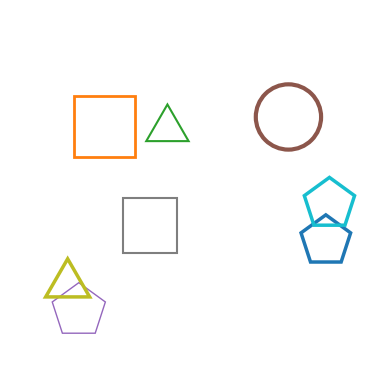[{"shape": "pentagon", "thickness": 2.5, "radius": 0.34, "center": [0.846, 0.374]}, {"shape": "square", "thickness": 2, "radius": 0.4, "center": [0.272, 0.672]}, {"shape": "triangle", "thickness": 1.5, "radius": 0.32, "center": [0.435, 0.665]}, {"shape": "pentagon", "thickness": 1, "radius": 0.36, "center": [0.205, 0.193]}, {"shape": "circle", "thickness": 3, "radius": 0.42, "center": [0.749, 0.696]}, {"shape": "square", "thickness": 1.5, "radius": 0.35, "center": [0.389, 0.414]}, {"shape": "triangle", "thickness": 2.5, "radius": 0.33, "center": [0.176, 0.262]}, {"shape": "pentagon", "thickness": 2.5, "radius": 0.34, "center": [0.856, 0.471]}]